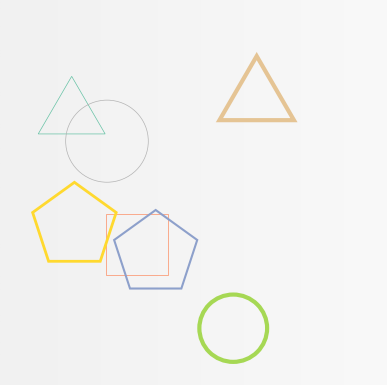[{"shape": "triangle", "thickness": 0.5, "radius": 0.5, "center": [0.185, 0.702]}, {"shape": "square", "thickness": 0.5, "radius": 0.4, "center": [0.354, 0.365]}, {"shape": "pentagon", "thickness": 1.5, "radius": 0.56, "center": [0.402, 0.342]}, {"shape": "circle", "thickness": 3, "radius": 0.44, "center": [0.602, 0.147]}, {"shape": "pentagon", "thickness": 2, "radius": 0.57, "center": [0.192, 0.413]}, {"shape": "triangle", "thickness": 3, "radius": 0.55, "center": [0.662, 0.743]}, {"shape": "circle", "thickness": 0.5, "radius": 0.53, "center": [0.276, 0.633]}]